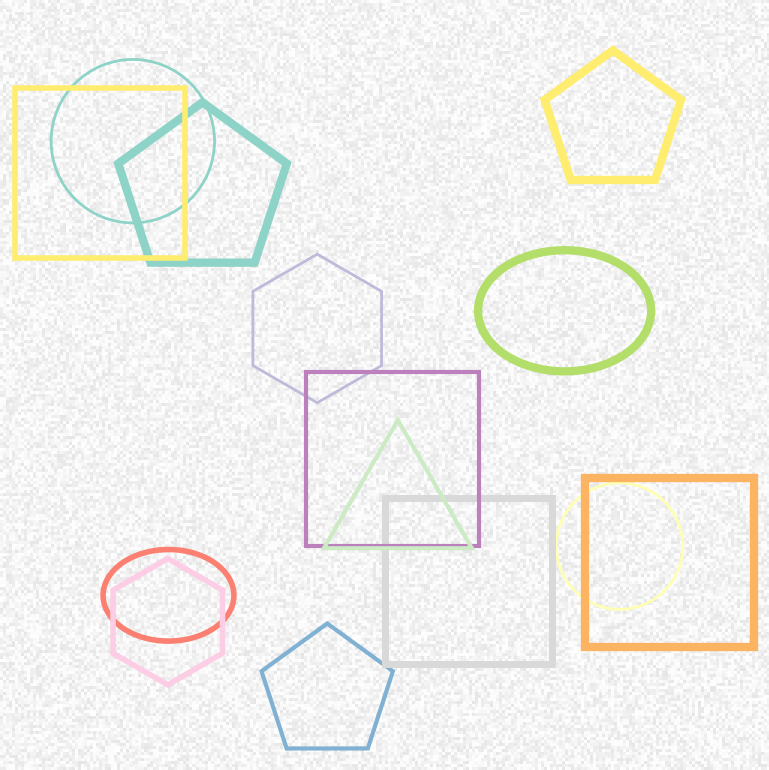[{"shape": "pentagon", "thickness": 3, "radius": 0.58, "center": [0.263, 0.752]}, {"shape": "circle", "thickness": 1, "radius": 0.53, "center": [0.172, 0.817]}, {"shape": "circle", "thickness": 1, "radius": 0.41, "center": [0.805, 0.291]}, {"shape": "hexagon", "thickness": 1, "radius": 0.48, "center": [0.412, 0.573]}, {"shape": "oval", "thickness": 2, "radius": 0.42, "center": [0.219, 0.227]}, {"shape": "pentagon", "thickness": 1.5, "radius": 0.45, "center": [0.425, 0.101]}, {"shape": "square", "thickness": 3, "radius": 0.55, "center": [0.87, 0.269]}, {"shape": "oval", "thickness": 3, "radius": 0.56, "center": [0.733, 0.596]}, {"shape": "hexagon", "thickness": 2, "radius": 0.41, "center": [0.218, 0.193]}, {"shape": "square", "thickness": 2.5, "radius": 0.54, "center": [0.609, 0.245]}, {"shape": "square", "thickness": 1.5, "radius": 0.56, "center": [0.51, 0.404]}, {"shape": "triangle", "thickness": 1.5, "radius": 0.55, "center": [0.517, 0.343]}, {"shape": "pentagon", "thickness": 3, "radius": 0.47, "center": [0.796, 0.842]}, {"shape": "square", "thickness": 2, "radius": 0.55, "center": [0.13, 0.775]}]